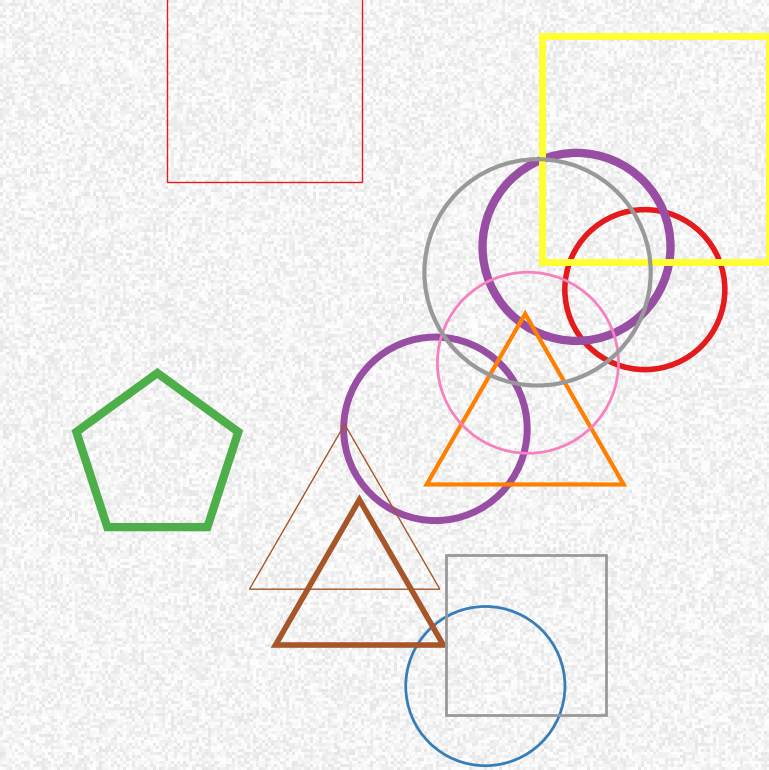[{"shape": "square", "thickness": 0.5, "radius": 0.63, "center": [0.344, 0.89]}, {"shape": "circle", "thickness": 2, "radius": 0.52, "center": [0.837, 0.624]}, {"shape": "circle", "thickness": 1, "radius": 0.52, "center": [0.63, 0.109]}, {"shape": "pentagon", "thickness": 3, "radius": 0.55, "center": [0.204, 0.405]}, {"shape": "circle", "thickness": 2.5, "radius": 0.6, "center": [0.565, 0.443]}, {"shape": "circle", "thickness": 3, "radius": 0.61, "center": [0.749, 0.679]}, {"shape": "triangle", "thickness": 1.5, "radius": 0.74, "center": [0.682, 0.445]}, {"shape": "square", "thickness": 2.5, "radius": 0.73, "center": [0.851, 0.807]}, {"shape": "triangle", "thickness": 0.5, "radius": 0.71, "center": [0.448, 0.306]}, {"shape": "triangle", "thickness": 2, "radius": 0.63, "center": [0.467, 0.225]}, {"shape": "circle", "thickness": 1, "radius": 0.59, "center": [0.686, 0.529]}, {"shape": "circle", "thickness": 1.5, "radius": 0.73, "center": [0.698, 0.646]}, {"shape": "square", "thickness": 1, "radius": 0.52, "center": [0.683, 0.176]}]